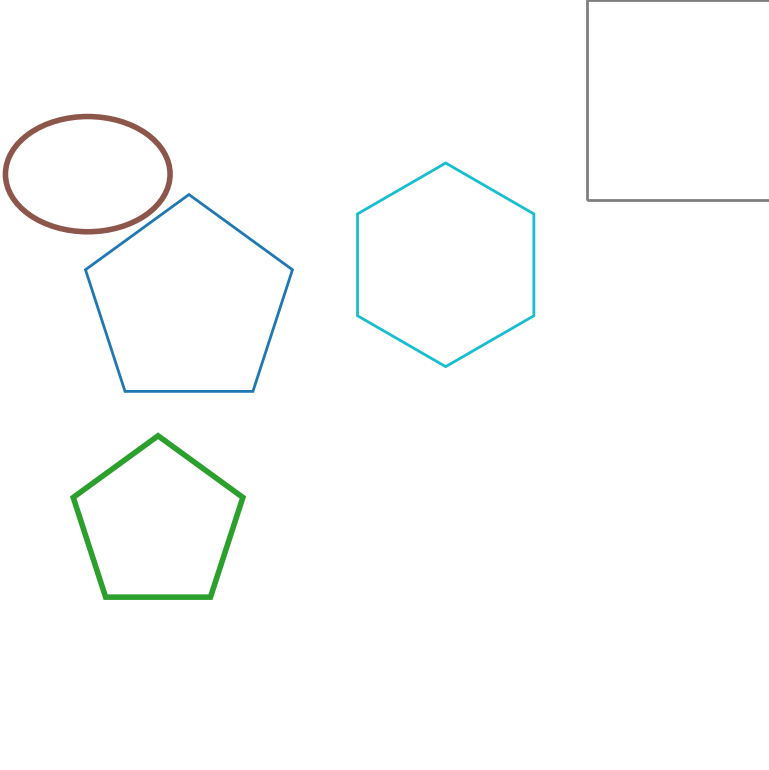[{"shape": "pentagon", "thickness": 1, "radius": 0.71, "center": [0.245, 0.606]}, {"shape": "pentagon", "thickness": 2, "radius": 0.58, "center": [0.205, 0.318]}, {"shape": "oval", "thickness": 2, "radius": 0.53, "center": [0.114, 0.774]}, {"shape": "square", "thickness": 1, "radius": 0.65, "center": [0.893, 0.87]}, {"shape": "hexagon", "thickness": 1, "radius": 0.66, "center": [0.579, 0.656]}]